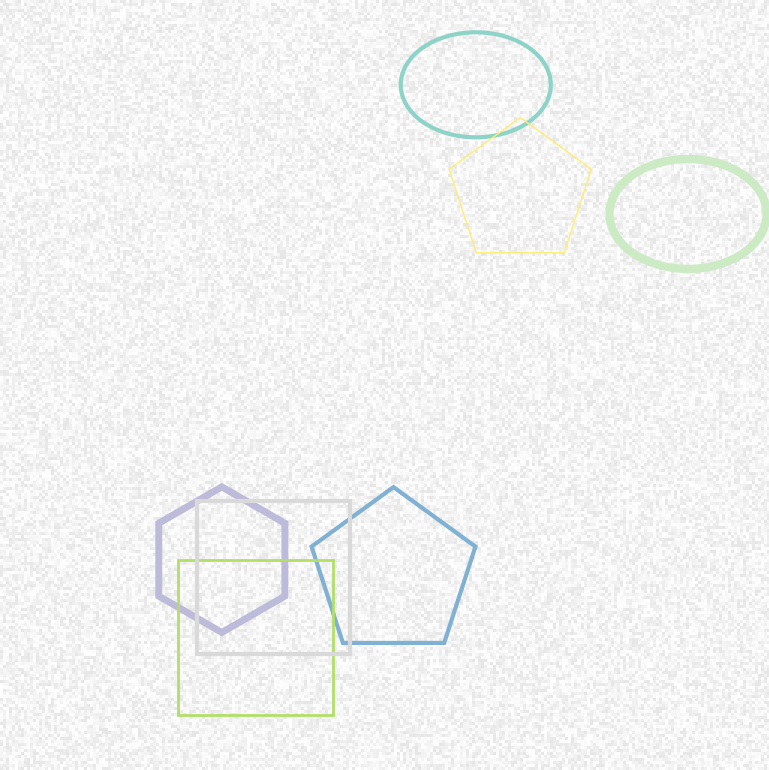[{"shape": "oval", "thickness": 1.5, "radius": 0.49, "center": [0.618, 0.89]}, {"shape": "hexagon", "thickness": 2.5, "radius": 0.47, "center": [0.288, 0.273]}, {"shape": "pentagon", "thickness": 1.5, "radius": 0.56, "center": [0.511, 0.256]}, {"shape": "square", "thickness": 1, "radius": 0.5, "center": [0.331, 0.172]}, {"shape": "square", "thickness": 1.5, "radius": 0.5, "center": [0.355, 0.25]}, {"shape": "oval", "thickness": 3, "radius": 0.51, "center": [0.894, 0.722]}, {"shape": "pentagon", "thickness": 0.5, "radius": 0.49, "center": [0.676, 0.75]}]